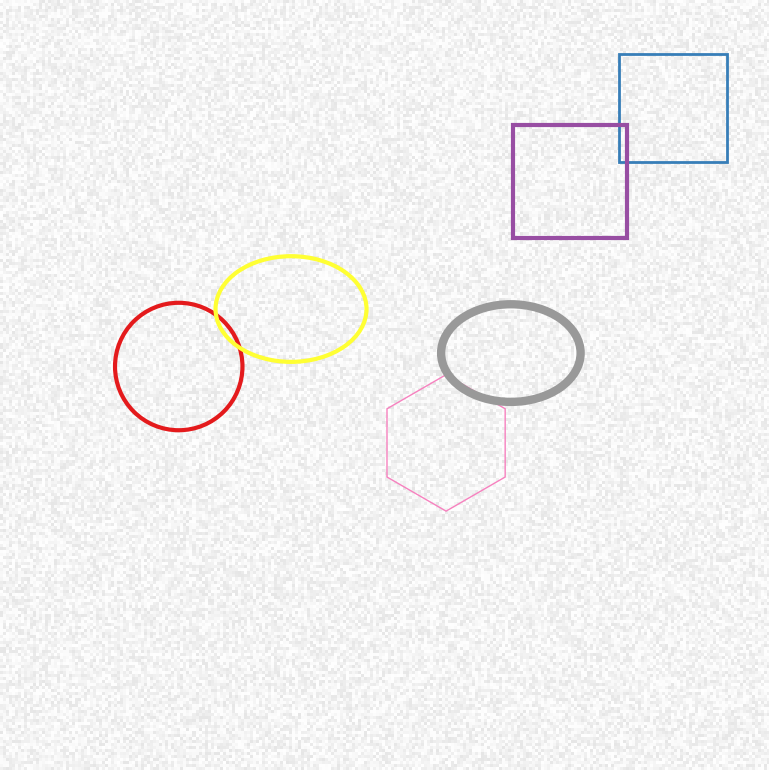[{"shape": "circle", "thickness": 1.5, "radius": 0.41, "center": [0.232, 0.524]}, {"shape": "square", "thickness": 1, "radius": 0.35, "center": [0.874, 0.86]}, {"shape": "square", "thickness": 1.5, "radius": 0.37, "center": [0.74, 0.765]}, {"shape": "oval", "thickness": 1.5, "radius": 0.49, "center": [0.378, 0.599]}, {"shape": "hexagon", "thickness": 0.5, "radius": 0.44, "center": [0.579, 0.425]}, {"shape": "oval", "thickness": 3, "radius": 0.45, "center": [0.663, 0.541]}]